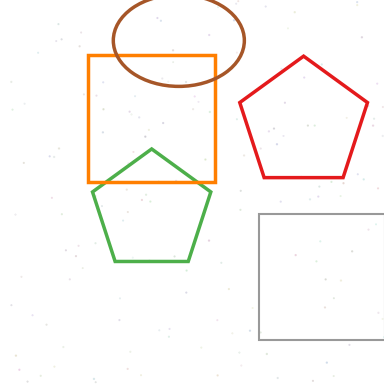[{"shape": "pentagon", "thickness": 2.5, "radius": 0.87, "center": [0.789, 0.68]}, {"shape": "pentagon", "thickness": 2.5, "radius": 0.81, "center": [0.394, 0.452]}, {"shape": "square", "thickness": 2.5, "radius": 0.83, "center": [0.393, 0.692]}, {"shape": "oval", "thickness": 2.5, "radius": 0.85, "center": [0.464, 0.895]}, {"shape": "square", "thickness": 1.5, "radius": 0.82, "center": [0.836, 0.28]}]